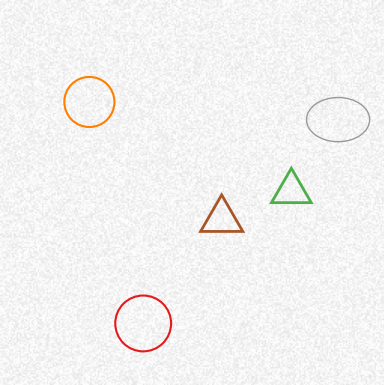[{"shape": "circle", "thickness": 1.5, "radius": 0.36, "center": [0.372, 0.16]}, {"shape": "triangle", "thickness": 2, "radius": 0.3, "center": [0.757, 0.503]}, {"shape": "circle", "thickness": 1.5, "radius": 0.33, "center": [0.232, 0.735]}, {"shape": "triangle", "thickness": 2, "radius": 0.32, "center": [0.576, 0.431]}, {"shape": "oval", "thickness": 1, "radius": 0.41, "center": [0.878, 0.689]}]